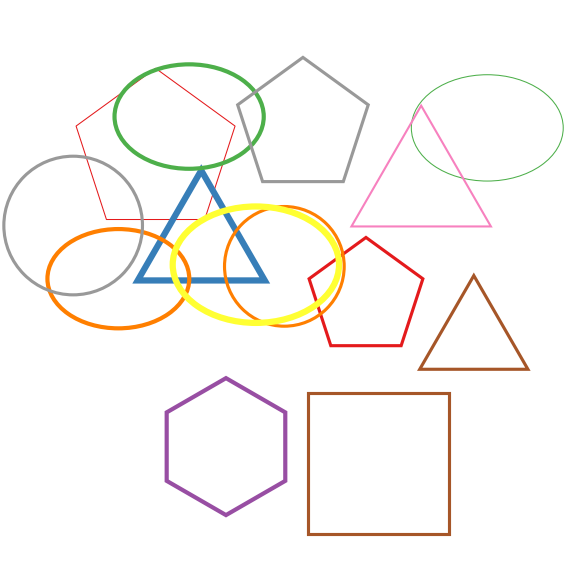[{"shape": "pentagon", "thickness": 0.5, "radius": 0.72, "center": [0.269, 0.736]}, {"shape": "pentagon", "thickness": 1.5, "radius": 0.52, "center": [0.634, 0.484]}, {"shape": "triangle", "thickness": 3, "radius": 0.64, "center": [0.348, 0.577]}, {"shape": "oval", "thickness": 0.5, "radius": 0.66, "center": [0.844, 0.778]}, {"shape": "oval", "thickness": 2, "radius": 0.65, "center": [0.328, 0.797]}, {"shape": "hexagon", "thickness": 2, "radius": 0.59, "center": [0.391, 0.226]}, {"shape": "oval", "thickness": 2, "radius": 0.61, "center": [0.205, 0.517]}, {"shape": "circle", "thickness": 1.5, "radius": 0.52, "center": [0.492, 0.538]}, {"shape": "oval", "thickness": 3, "radius": 0.72, "center": [0.443, 0.541]}, {"shape": "triangle", "thickness": 1.5, "radius": 0.54, "center": [0.82, 0.414]}, {"shape": "square", "thickness": 1.5, "radius": 0.61, "center": [0.655, 0.196]}, {"shape": "triangle", "thickness": 1, "radius": 0.7, "center": [0.729, 0.677]}, {"shape": "pentagon", "thickness": 1.5, "radius": 0.59, "center": [0.525, 0.781]}, {"shape": "circle", "thickness": 1.5, "radius": 0.6, "center": [0.127, 0.609]}]